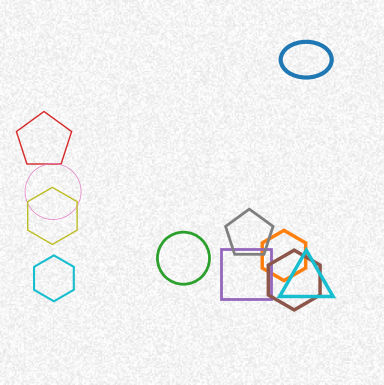[{"shape": "oval", "thickness": 3, "radius": 0.33, "center": [0.795, 0.845]}, {"shape": "hexagon", "thickness": 2.5, "radius": 0.33, "center": [0.738, 0.336]}, {"shape": "circle", "thickness": 2, "radius": 0.34, "center": [0.477, 0.329]}, {"shape": "pentagon", "thickness": 1, "radius": 0.38, "center": [0.114, 0.635]}, {"shape": "square", "thickness": 2, "radius": 0.33, "center": [0.64, 0.288]}, {"shape": "hexagon", "thickness": 2.5, "radius": 0.39, "center": [0.764, 0.273]}, {"shape": "circle", "thickness": 0.5, "radius": 0.36, "center": [0.138, 0.502]}, {"shape": "pentagon", "thickness": 2, "radius": 0.32, "center": [0.648, 0.392]}, {"shape": "hexagon", "thickness": 1, "radius": 0.37, "center": [0.136, 0.439]}, {"shape": "triangle", "thickness": 2.5, "radius": 0.4, "center": [0.796, 0.27]}, {"shape": "hexagon", "thickness": 1.5, "radius": 0.3, "center": [0.14, 0.277]}]